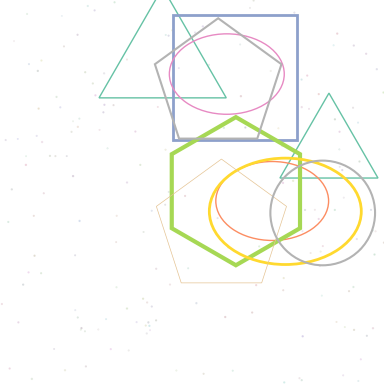[{"shape": "triangle", "thickness": 1, "radius": 0.95, "center": [0.422, 0.841]}, {"shape": "triangle", "thickness": 1, "radius": 0.74, "center": [0.854, 0.611]}, {"shape": "oval", "thickness": 1, "radius": 0.73, "center": [0.707, 0.478]}, {"shape": "square", "thickness": 2, "radius": 0.81, "center": [0.61, 0.8]}, {"shape": "oval", "thickness": 1, "radius": 0.75, "center": [0.589, 0.808]}, {"shape": "hexagon", "thickness": 3, "radius": 0.96, "center": [0.613, 0.503]}, {"shape": "oval", "thickness": 2, "radius": 0.99, "center": [0.741, 0.451]}, {"shape": "pentagon", "thickness": 0.5, "radius": 0.89, "center": [0.575, 0.409]}, {"shape": "pentagon", "thickness": 1.5, "radius": 0.86, "center": [0.567, 0.78]}, {"shape": "circle", "thickness": 1.5, "radius": 0.68, "center": [0.838, 0.447]}]